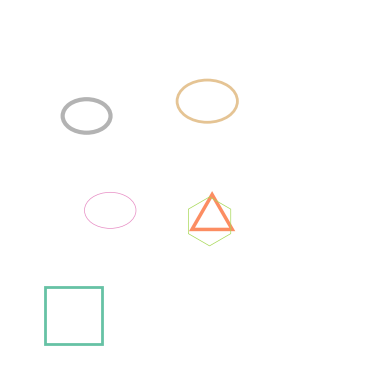[{"shape": "square", "thickness": 2, "radius": 0.37, "center": [0.191, 0.18]}, {"shape": "triangle", "thickness": 2.5, "radius": 0.3, "center": [0.551, 0.434]}, {"shape": "oval", "thickness": 0.5, "radius": 0.33, "center": [0.286, 0.454]}, {"shape": "hexagon", "thickness": 0.5, "radius": 0.32, "center": [0.544, 0.425]}, {"shape": "oval", "thickness": 2, "radius": 0.39, "center": [0.538, 0.737]}, {"shape": "oval", "thickness": 3, "radius": 0.31, "center": [0.225, 0.699]}]